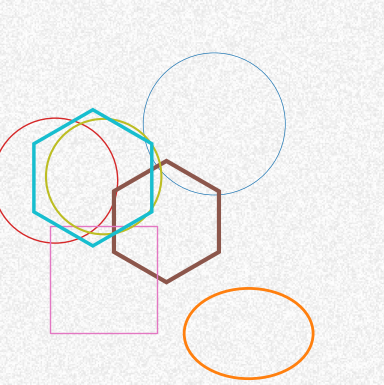[{"shape": "circle", "thickness": 0.5, "radius": 0.92, "center": [0.557, 0.678]}, {"shape": "oval", "thickness": 2, "radius": 0.84, "center": [0.646, 0.134]}, {"shape": "circle", "thickness": 1, "radius": 0.81, "center": [0.143, 0.531]}, {"shape": "hexagon", "thickness": 3, "radius": 0.79, "center": [0.432, 0.424]}, {"shape": "square", "thickness": 1, "radius": 0.69, "center": [0.268, 0.273]}, {"shape": "circle", "thickness": 1.5, "radius": 0.75, "center": [0.269, 0.541]}, {"shape": "hexagon", "thickness": 2.5, "radius": 0.88, "center": [0.241, 0.538]}]